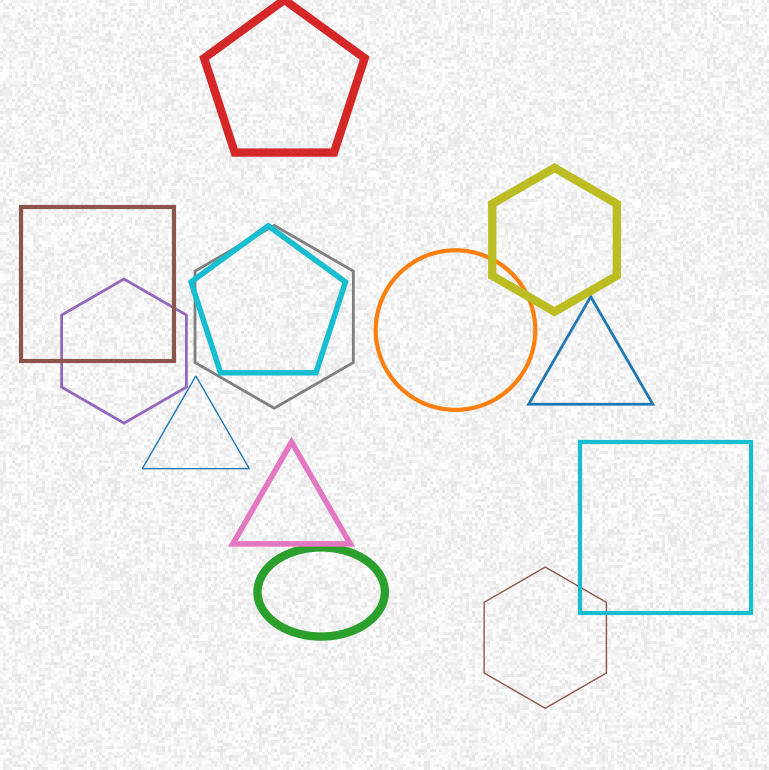[{"shape": "triangle", "thickness": 0.5, "radius": 0.4, "center": [0.254, 0.431]}, {"shape": "triangle", "thickness": 1, "radius": 0.47, "center": [0.767, 0.522]}, {"shape": "circle", "thickness": 1.5, "radius": 0.52, "center": [0.592, 0.571]}, {"shape": "oval", "thickness": 3, "radius": 0.41, "center": [0.417, 0.231]}, {"shape": "pentagon", "thickness": 3, "radius": 0.55, "center": [0.369, 0.891]}, {"shape": "hexagon", "thickness": 1, "radius": 0.47, "center": [0.161, 0.544]}, {"shape": "hexagon", "thickness": 0.5, "radius": 0.46, "center": [0.708, 0.172]}, {"shape": "square", "thickness": 1.5, "radius": 0.5, "center": [0.127, 0.631]}, {"shape": "triangle", "thickness": 2, "radius": 0.44, "center": [0.379, 0.338]}, {"shape": "hexagon", "thickness": 1, "radius": 0.59, "center": [0.356, 0.589]}, {"shape": "hexagon", "thickness": 3, "radius": 0.47, "center": [0.72, 0.689]}, {"shape": "square", "thickness": 1.5, "radius": 0.55, "center": [0.864, 0.315]}, {"shape": "pentagon", "thickness": 2, "radius": 0.53, "center": [0.348, 0.601]}]